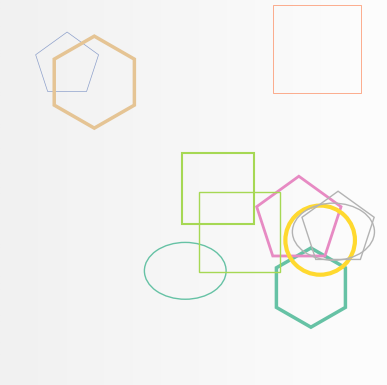[{"shape": "oval", "thickness": 1, "radius": 0.53, "center": [0.478, 0.297]}, {"shape": "hexagon", "thickness": 2.5, "radius": 0.51, "center": [0.802, 0.253]}, {"shape": "square", "thickness": 0.5, "radius": 0.57, "center": [0.818, 0.873]}, {"shape": "pentagon", "thickness": 0.5, "radius": 0.43, "center": [0.173, 0.831]}, {"shape": "pentagon", "thickness": 2, "radius": 0.57, "center": [0.771, 0.428]}, {"shape": "square", "thickness": 1.5, "radius": 0.47, "center": [0.563, 0.511]}, {"shape": "square", "thickness": 1, "radius": 0.52, "center": [0.619, 0.397]}, {"shape": "circle", "thickness": 3, "radius": 0.45, "center": [0.826, 0.376]}, {"shape": "hexagon", "thickness": 2.5, "radius": 0.6, "center": [0.243, 0.787]}, {"shape": "oval", "thickness": 1, "radius": 0.53, "center": [0.86, 0.398]}, {"shape": "pentagon", "thickness": 1, "radius": 0.49, "center": [0.872, 0.405]}]